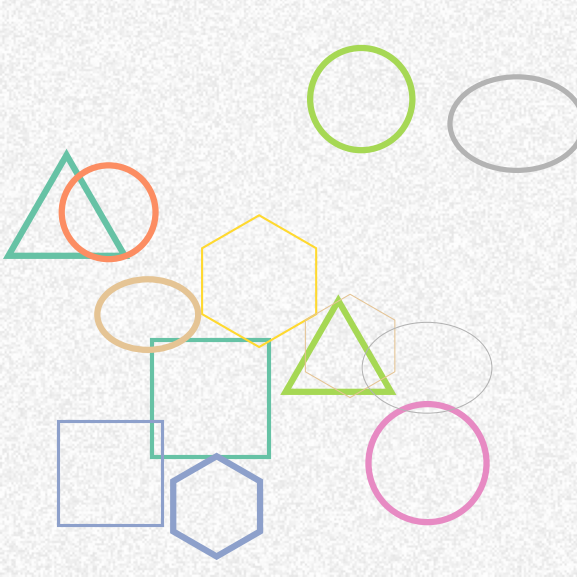[{"shape": "square", "thickness": 2, "radius": 0.51, "center": [0.364, 0.309]}, {"shape": "triangle", "thickness": 3, "radius": 0.58, "center": [0.115, 0.614]}, {"shape": "circle", "thickness": 3, "radius": 0.41, "center": [0.188, 0.632]}, {"shape": "hexagon", "thickness": 3, "radius": 0.43, "center": [0.375, 0.122]}, {"shape": "square", "thickness": 1.5, "radius": 0.45, "center": [0.191, 0.18]}, {"shape": "circle", "thickness": 3, "radius": 0.51, "center": [0.74, 0.197]}, {"shape": "circle", "thickness": 3, "radius": 0.44, "center": [0.626, 0.828]}, {"shape": "triangle", "thickness": 3, "radius": 0.53, "center": [0.586, 0.373]}, {"shape": "hexagon", "thickness": 1, "radius": 0.57, "center": [0.449, 0.512]}, {"shape": "oval", "thickness": 3, "radius": 0.44, "center": [0.256, 0.454]}, {"shape": "hexagon", "thickness": 0.5, "radius": 0.45, "center": [0.606, 0.4]}, {"shape": "oval", "thickness": 0.5, "radius": 0.56, "center": [0.739, 0.362]}, {"shape": "oval", "thickness": 2.5, "radius": 0.58, "center": [0.895, 0.785]}]